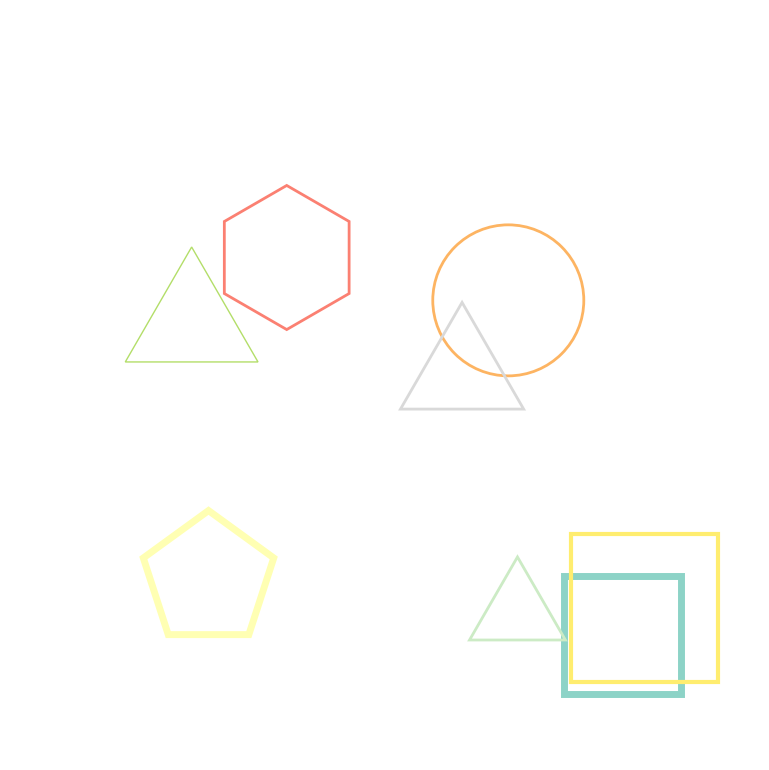[{"shape": "square", "thickness": 2.5, "radius": 0.38, "center": [0.809, 0.175]}, {"shape": "pentagon", "thickness": 2.5, "radius": 0.45, "center": [0.271, 0.248]}, {"shape": "hexagon", "thickness": 1, "radius": 0.47, "center": [0.372, 0.666]}, {"shape": "circle", "thickness": 1, "radius": 0.49, "center": [0.66, 0.61]}, {"shape": "triangle", "thickness": 0.5, "radius": 0.5, "center": [0.249, 0.58]}, {"shape": "triangle", "thickness": 1, "radius": 0.46, "center": [0.6, 0.515]}, {"shape": "triangle", "thickness": 1, "radius": 0.36, "center": [0.672, 0.205]}, {"shape": "square", "thickness": 1.5, "radius": 0.48, "center": [0.837, 0.211]}]